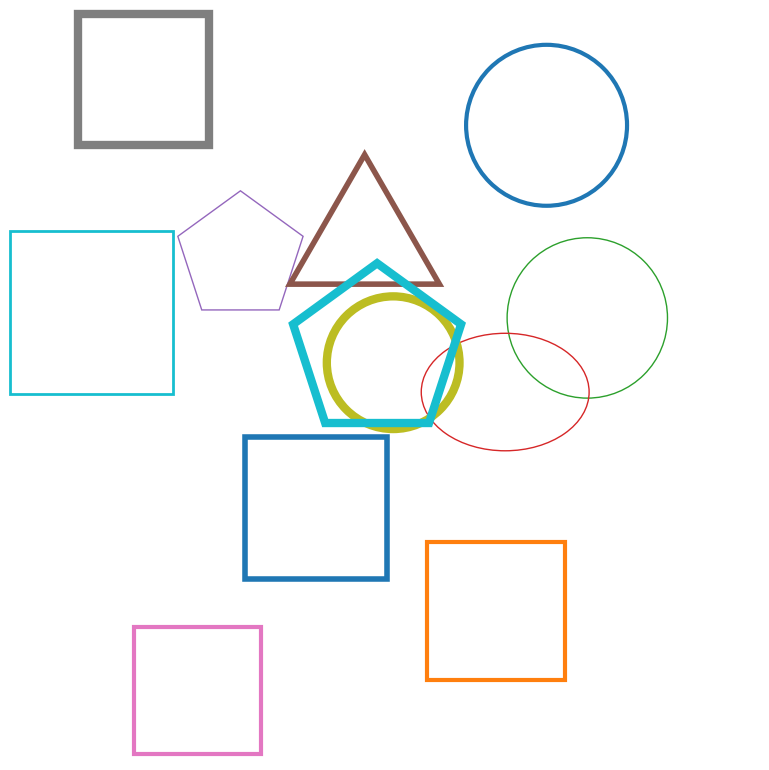[{"shape": "square", "thickness": 2, "radius": 0.46, "center": [0.41, 0.34]}, {"shape": "circle", "thickness": 1.5, "radius": 0.52, "center": [0.71, 0.837]}, {"shape": "square", "thickness": 1.5, "radius": 0.45, "center": [0.644, 0.207]}, {"shape": "circle", "thickness": 0.5, "radius": 0.52, "center": [0.763, 0.587]}, {"shape": "oval", "thickness": 0.5, "radius": 0.54, "center": [0.656, 0.491]}, {"shape": "pentagon", "thickness": 0.5, "radius": 0.43, "center": [0.312, 0.667]}, {"shape": "triangle", "thickness": 2, "radius": 0.56, "center": [0.474, 0.687]}, {"shape": "square", "thickness": 1.5, "radius": 0.41, "center": [0.256, 0.103]}, {"shape": "square", "thickness": 3, "radius": 0.43, "center": [0.186, 0.897]}, {"shape": "circle", "thickness": 3, "radius": 0.43, "center": [0.511, 0.529]}, {"shape": "square", "thickness": 1, "radius": 0.53, "center": [0.119, 0.594]}, {"shape": "pentagon", "thickness": 3, "radius": 0.57, "center": [0.49, 0.543]}]